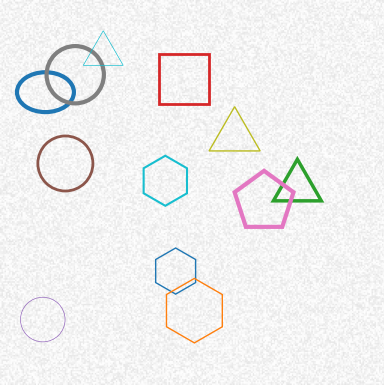[{"shape": "hexagon", "thickness": 1, "radius": 0.3, "center": [0.456, 0.296]}, {"shape": "oval", "thickness": 3, "radius": 0.37, "center": [0.118, 0.761]}, {"shape": "hexagon", "thickness": 1, "radius": 0.42, "center": [0.505, 0.193]}, {"shape": "triangle", "thickness": 2.5, "radius": 0.36, "center": [0.772, 0.514]}, {"shape": "square", "thickness": 2, "radius": 0.33, "center": [0.478, 0.795]}, {"shape": "circle", "thickness": 0.5, "radius": 0.29, "center": [0.111, 0.17]}, {"shape": "circle", "thickness": 2, "radius": 0.36, "center": [0.17, 0.575]}, {"shape": "pentagon", "thickness": 3, "radius": 0.4, "center": [0.686, 0.476]}, {"shape": "circle", "thickness": 3, "radius": 0.37, "center": [0.195, 0.806]}, {"shape": "triangle", "thickness": 1, "radius": 0.38, "center": [0.609, 0.646]}, {"shape": "hexagon", "thickness": 1.5, "radius": 0.33, "center": [0.429, 0.53]}, {"shape": "triangle", "thickness": 0.5, "radius": 0.3, "center": [0.268, 0.86]}]